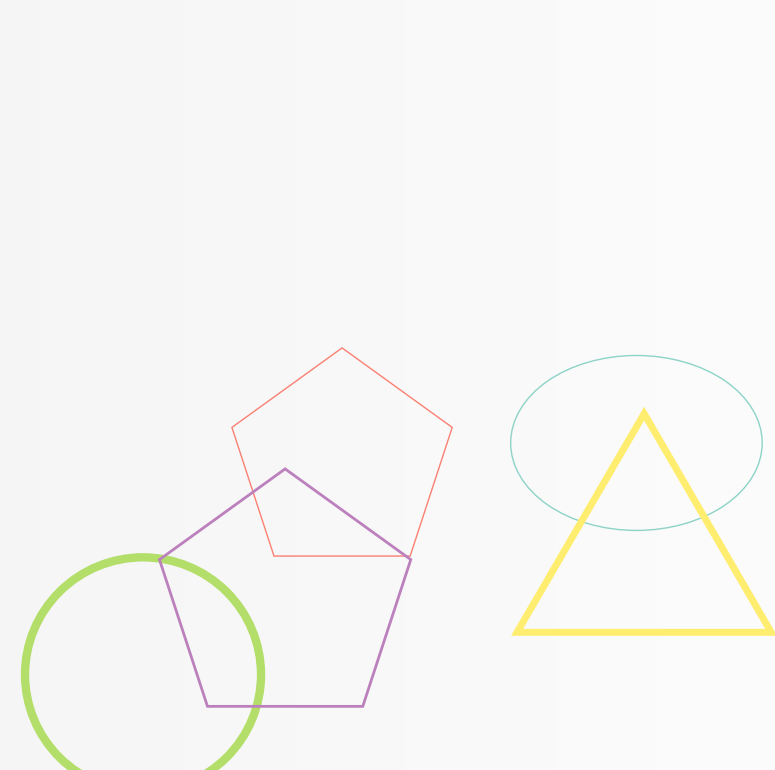[{"shape": "oval", "thickness": 0.5, "radius": 0.81, "center": [0.821, 0.425]}, {"shape": "pentagon", "thickness": 0.5, "radius": 0.75, "center": [0.441, 0.399]}, {"shape": "circle", "thickness": 3, "radius": 0.76, "center": [0.185, 0.124]}, {"shape": "pentagon", "thickness": 1, "radius": 0.85, "center": [0.368, 0.221]}, {"shape": "triangle", "thickness": 2.5, "radius": 0.95, "center": [0.831, 0.273]}]